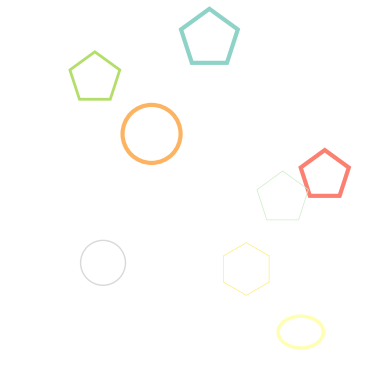[{"shape": "pentagon", "thickness": 3, "radius": 0.39, "center": [0.544, 0.9]}, {"shape": "oval", "thickness": 2.5, "radius": 0.29, "center": [0.781, 0.138]}, {"shape": "pentagon", "thickness": 3, "radius": 0.33, "center": [0.844, 0.544]}, {"shape": "circle", "thickness": 3, "radius": 0.38, "center": [0.394, 0.652]}, {"shape": "pentagon", "thickness": 2, "radius": 0.34, "center": [0.246, 0.797]}, {"shape": "circle", "thickness": 1, "radius": 0.29, "center": [0.268, 0.317]}, {"shape": "pentagon", "thickness": 0.5, "radius": 0.35, "center": [0.734, 0.486]}, {"shape": "hexagon", "thickness": 0.5, "radius": 0.34, "center": [0.64, 0.301]}]